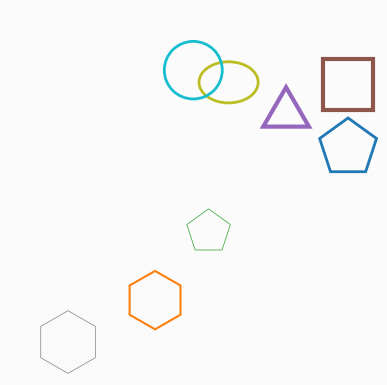[{"shape": "pentagon", "thickness": 2, "radius": 0.39, "center": [0.898, 0.616]}, {"shape": "hexagon", "thickness": 1.5, "radius": 0.38, "center": [0.4, 0.22]}, {"shape": "pentagon", "thickness": 0.5, "radius": 0.3, "center": [0.538, 0.398]}, {"shape": "triangle", "thickness": 3, "radius": 0.34, "center": [0.738, 0.705]}, {"shape": "square", "thickness": 3, "radius": 0.33, "center": [0.898, 0.781]}, {"shape": "hexagon", "thickness": 0.5, "radius": 0.41, "center": [0.176, 0.112]}, {"shape": "oval", "thickness": 2, "radius": 0.38, "center": [0.59, 0.786]}, {"shape": "circle", "thickness": 2, "radius": 0.37, "center": [0.499, 0.818]}]